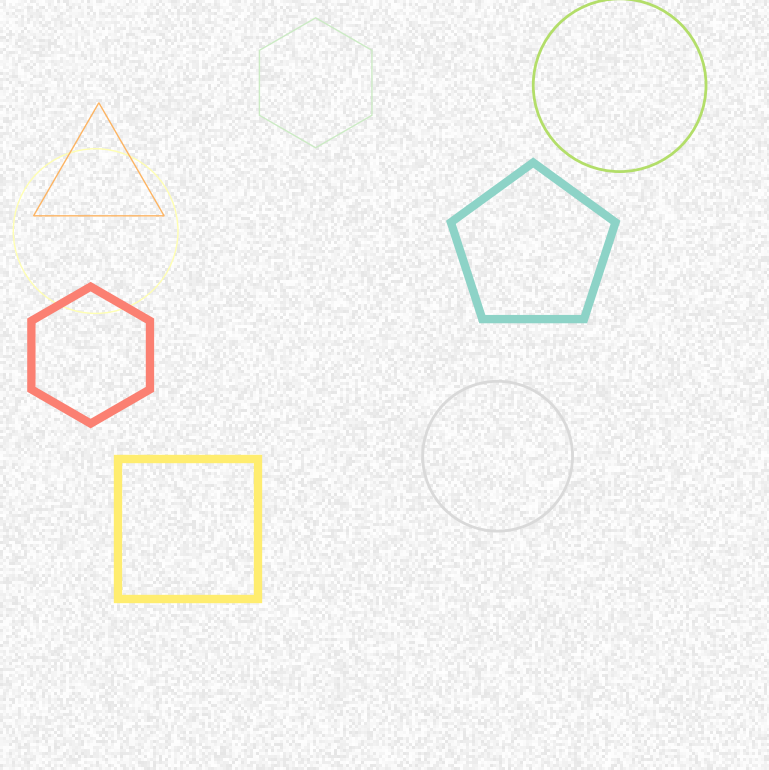[{"shape": "pentagon", "thickness": 3, "radius": 0.56, "center": [0.692, 0.677]}, {"shape": "circle", "thickness": 0.5, "radius": 0.53, "center": [0.124, 0.7]}, {"shape": "hexagon", "thickness": 3, "radius": 0.44, "center": [0.118, 0.539]}, {"shape": "triangle", "thickness": 0.5, "radius": 0.49, "center": [0.128, 0.769]}, {"shape": "circle", "thickness": 1, "radius": 0.56, "center": [0.805, 0.889]}, {"shape": "circle", "thickness": 1, "radius": 0.49, "center": [0.646, 0.408]}, {"shape": "hexagon", "thickness": 0.5, "radius": 0.42, "center": [0.41, 0.892]}, {"shape": "square", "thickness": 3, "radius": 0.45, "center": [0.244, 0.313]}]